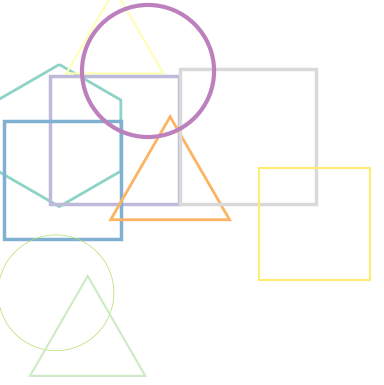[{"shape": "hexagon", "thickness": 2, "radius": 0.92, "center": [0.154, 0.648]}, {"shape": "triangle", "thickness": 1.5, "radius": 0.73, "center": [0.298, 0.882]}, {"shape": "square", "thickness": 2.5, "radius": 0.83, "center": [0.297, 0.636]}, {"shape": "square", "thickness": 2.5, "radius": 0.76, "center": [0.163, 0.532]}, {"shape": "triangle", "thickness": 2, "radius": 0.89, "center": [0.442, 0.518]}, {"shape": "circle", "thickness": 0.5, "radius": 0.75, "center": [0.145, 0.239]}, {"shape": "square", "thickness": 2.5, "radius": 0.88, "center": [0.644, 0.645]}, {"shape": "circle", "thickness": 3, "radius": 0.86, "center": [0.384, 0.816]}, {"shape": "triangle", "thickness": 1.5, "radius": 0.86, "center": [0.228, 0.11]}, {"shape": "square", "thickness": 1.5, "radius": 0.72, "center": [0.817, 0.418]}]